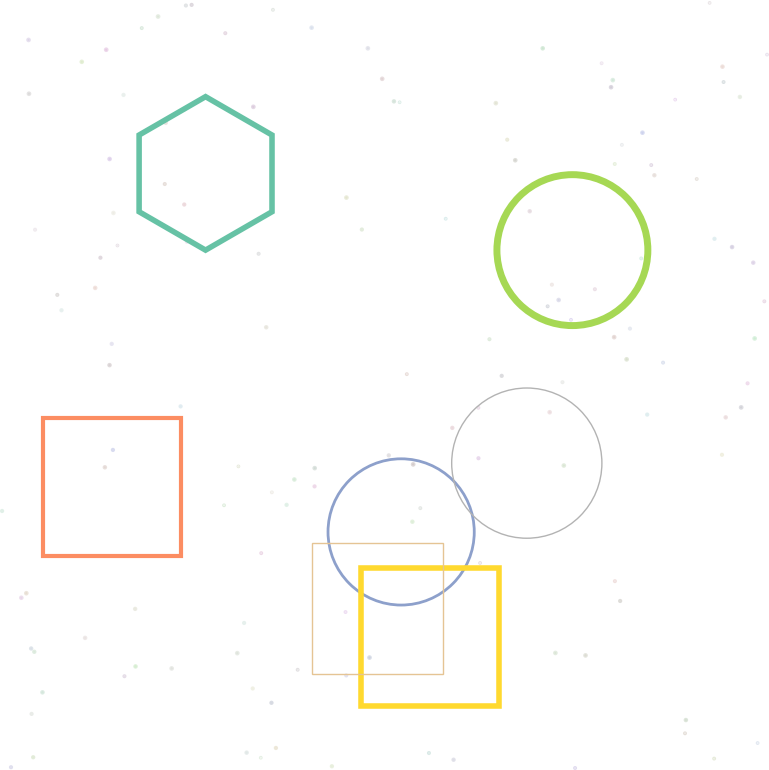[{"shape": "hexagon", "thickness": 2, "radius": 0.5, "center": [0.267, 0.775]}, {"shape": "square", "thickness": 1.5, "radius": 0.45, "center": [0.145, 0.368]}, {"shape": "circle", "thickness": 1, "radius": 0.47, "center": [0.521, 0.309]}, {"shape": "circle", "thickness": 2.5, "radius": 0.49, "center": [0.743, 0.675]}, {"shape": "square", "thickness": 2, "radius": 0.45, "center": [0.558, 0.173]}, {"shape": "square", "thickness": 0.5, "radius": 0.43, "center": [0.491, 0.21]}, {"shape": "circle", "thickness": 0.5, "radius": 0.49, "center": [0.684, 0.399]}]